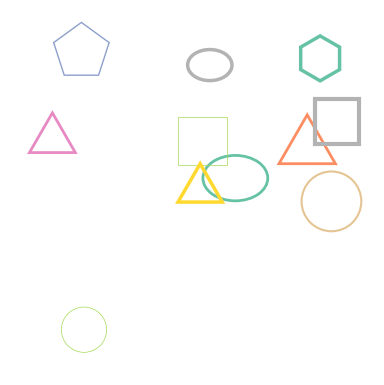[{"shape": "oval", "thickness": 2, "radius": 0.42, "center": [0.611, 0.537]}, {"shape": "hexagon", "thickness": 2.5, "radius": 0.29, "center": [0.832, 0.848]}, {"shape": "triangle", "thickness": 2, "radius": 0.42, "center": [0.798, 0.617]}, {"shape": "pentagon", "thickness": 1, "radius": 0.38, "center": [0.211, 0.866]}, {"shape": "triangle", "thickness": 2, "radius": 0.34, "center": [0.136, 0.638]}, {"shape": "square", "thickness": 0.5, "radius": 0.31, "center": [0.526, 0.633]}, {"shape": "circle", "thickness": 0.5, "radius": 0.29, "center": [0.218, 0.144]}, {"shape": "triangle", "thickness": 2.5, "radius": 0.33, "center": [0.52, 0.508]}, {"shape": "circle", "thickness": 1.5, "radius": 0.39, "center": [0.861, 0.477]}, {"shape": "square", "thickness": 3, "radius": 0.29, "center": [0.875, 0.684]}, {"shape": "oval", "thickness": 2.5, "radius": 0.29, "center": [0.545, 0.831]}]